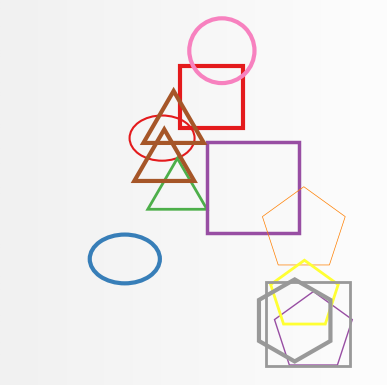[{"shape": "oval", "thickness": 1.5, "radius": 0.42, "center": [0.418, 0.641]}, {"shape": "square", "thickness": 3, "radius": 0.4, "center": [0.546, 0.748]}, {"shape": "oval", "thickness": 3, "radius": 0.45, "center": [0.322, 0.327]}, {"shape": "triangle", "thickness": 2, "radius": 0.44, "center": [0.458, 0.501]}, {"shape": "square", "thickness": 2.5, "radius": 0.59, "center": [0.653, 0.512]}, {"shape": "pentagon", "thickness": 1, "radius": 0.53, "center": [0.809, 0.137]}, {"shape": "pentagon", "thickness": 0.5, "radius": 0.56, "center": [0.784, 0.403]}, {"shape": "pentagon", "thickness": 2, "radius": 0.46, "center": [0.786, 0.232]}, {"shape": "triangle", "thickness": 3, "radius": 0.45, "center": [0.424, 0.575]}, {"shape": "triangle", "thickness": 3, "radius": 0.45, "center": [0.448, 0.674]}, {"shape": "circle", "thickness": 3, "radius": 0.42, "center": [0.573, 0.868]}, {"shape": "square", "thickness": 2, "radius": 0.54, "center": [0.795, 0.159]}, {"shape": "hexagon", "thickness": 3, "radius": 0.53, "center": [0.761, 0.168]}]